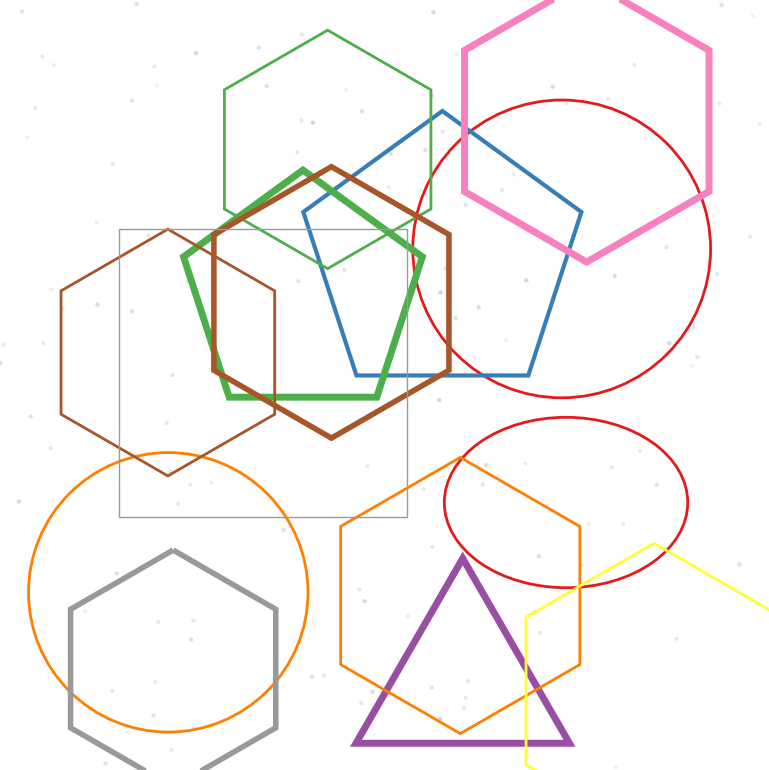[{"shape": "circle", "thickness": 1, "radius": 0.97, "center": [0.729, 0.677]}, {"shape": "oval", "thickness": 1, "radius": 0.79, "center": [0.735, 0.347]}, {"shape": "pentagon", "thickness": 1.5, "radius": 0.95, "center": [0.575, 0.666]}, {"shape": "hexagon", "thickness": 1, "radius": 0.77, "center": [0.426, 0.806]}, {"shape": "pentagon", "thickness": 2.5, "radius": 0.82, "center": [0.393, 0.616]}, {"shape": "triangle", "thickness": 2.5, "radius": 0.8, "center": [0.601, 0.115]}, {"shape": "hexagon", "thickness": 1, "radius": 0.9, "center": [0.598, 0.227]}, {"shape": "circle", "thickness": 1, "radius": 0.91, "center": [0.219, 0.231]}, {"shape": "hexagon", "thickness": 1, "radius": 0.96, "center": [0.849, 0.103]}, {"shape": "hexagon", "thickness": 2, "radius": 0.88, "center": [0.43, 0.607]}, {"shape": "hexagon", "thickness": 1, "radius": 0.8, "center": [0.218, 0.542]}, {"shape": "hexagon", "thickness": 2.5, "radius": 0.92, "center": [0.762, 0.843]}, {"shape": "square", "thickness": 0.5, "radius": 0.94, "center": [0.342, 0.515]}, {"shape": "hexagon", "thickness": 2, "radius": 0.77, "center": [0.225, 0.132]}]